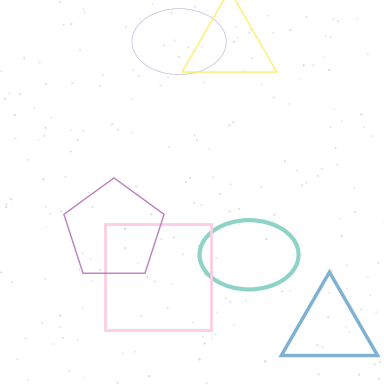[{"shape": "oval", "thickness": 3, "radius": 0.64, "center": [0.647, 0.338]}, {"shape": "oval", "thickness": 0.5, "radius": 0.61, "center": [0.465, 0.892]}, {"shape": "triangle", "thickness": 2.5, "radius": 0.72, "center": [0.856, 0.149]}, {"shape": "square", "thickness": 2, "radius": 0.69, "center": [0.411, 0.28]}, {"shape": "pentagon", "thickness": 1, "radius": 0.68, "center": [0.296, 0.401]}, {"shape": "triangle", "thickness": 1, "radius": 0.71, "center": [0.596, 0.884]}]